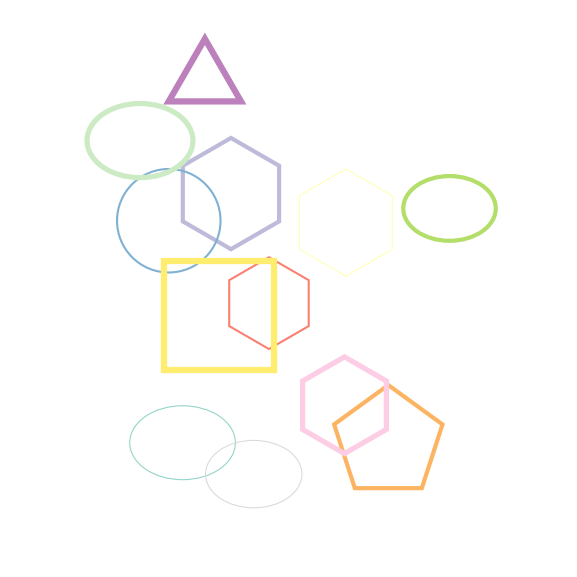[{"shape": "oval", "thickness": 0.5, "radius": 0.46, "center": [0.316, 0.232]}, {"shape": "hexagon", "thickness": 0.5, "radius": 0.46, "center": [0.599, 0.614]}, {"shape": "hexagon", "thickness": 2, "radius": 0.48, "center": [0.4, 0.664]}, {"shape": "hexagon", "thickness": 1, "radius": 0.4, "center": [0.466, 0.474]}, {"shape": "circle", "thickness": 1, "radius": 0.45, "center": [0.292, 0.617]}, {"shape": "pentagon", "thickness": 2, "radius": 0.49, "center": [0.672, 0.234]}, {"shape": "oval", "thickness": 2, "radius": 0.4, "center": [0.778, 0.638]}, {"shape": "hexagon", "thickness": 2.5, "radius": 0.42, "center": [0.596, 0.297]}, {"shape": "oval", "thickness": 0.5, "radius": 0.42, "center": [0.439, 0.178]}, {"shape": "triangle", "thickness": 3, "radius": 0.36, "center": [0.355, 0.86]}, {"shape": "oval", "thickness": 2.5, "radius": 0.46, "center": [0.242, 0.756]}, {"shape": "square", "thickness": 3, "radius": 0.47, "center": [0.379, 0.453]}]